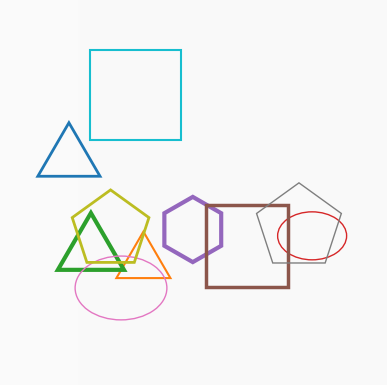[{"shape": "triangle", "thickness": 2, "radius": 0.46, "center": [0.178, 0.589]}, {"shape": "triangle", "thickness": 1.5, "radius": 0.4, "center": [0.37, 0.318]}, {"shape": "triangle", "thickness": 3, "radius": 0.49, "center": [0.235, 0.348]}, {"shape": "oval", "thickness": 1, "radius": 0.45, "center": [0.805, 0.387]}, {"shape": "hexagon", "thickness": 3, "radius": 0.42, "center": [0.498, 0.404]}, {"shape": "square", "thickness": 2.5, "radius": 0.53, "center": [0.637, 0.361]}, {"shape": "oval", "thickness": 1, "radius": 0.59, "center": [0.312, 0.252]}, {"shape": "pentagon", "thickness": 1, "radius": 0.58, "center": [0.771, 0.41]}, {"shape": "pentagon", "thickness": 2, "radius": 0.52, "center": [0.285, 0.403]}, {"shape": "square", "thickness": 1.5, "radius": 0.59, "center": [0.35, 0.754]}]